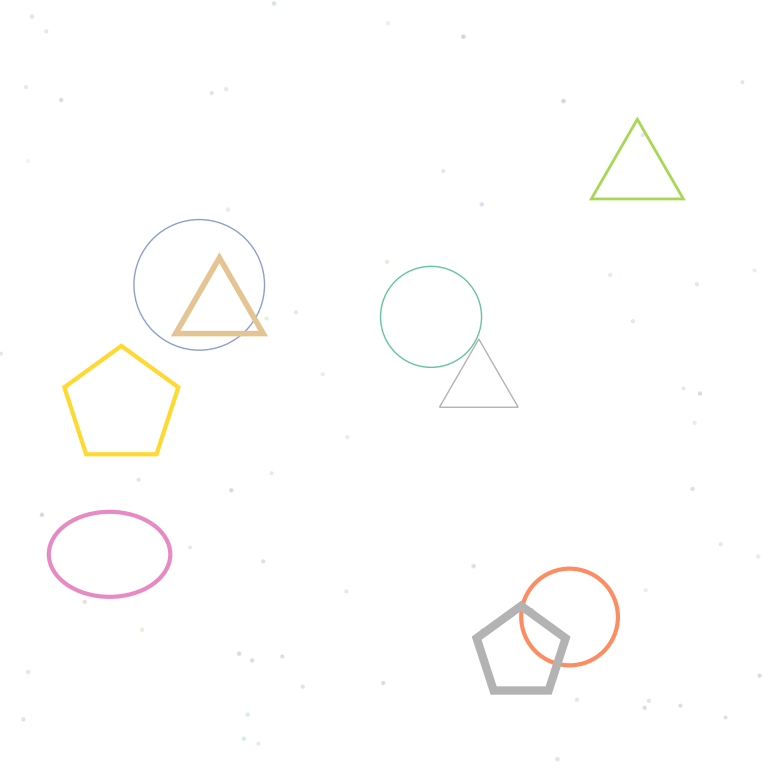[{"shape": "circle", "thickness": 0.5, "radius": 0.33, "center": [0.56, 0.589]}, {"shape": "circle", "thickness": 1.5, "radius": 0.31, "center": [0.74, 0.199]}, {"shape": "circle", "thickness": 0.5, "radius": 0.42, "center": [0.259, 0.63]}, {"shape": "oval", "thickness": 1.5, "radius": 0.39, "center": [0.142, 0.28]}, {"shape": "triangle", "thickness": 1, "radius": 0.35, "center": [0.828, 0.776]}, {"shape": "pentagon", "thickness": 1.5, "radius": 0.39, "center": [0.158, 0.473]}, {"shape": "triangle", "thickness": 2, "radius": 0.33, "center": [0.285, 0.6]}, {"shape": "triangle", "thickness": 0.5, "radius": 0.3, "center": [0.622, 0.501]}, {"shape": "pentagon", "thickness": 3, "radius": 0.3, "center": [0.677, 0.152]}]